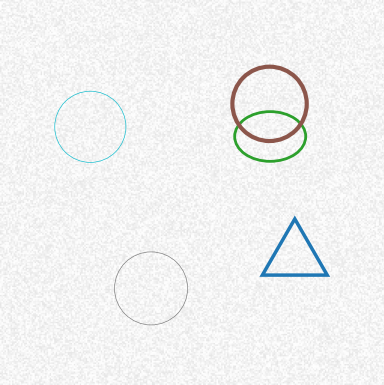[{"shape": "triangle", "thickness": 2.5, "radius": 0.49, "center": [0.766, 0.334]}, {"shape": "oval", "thickness": 2, "radius": 0.46, "center": [0.702, 0.646]}, {"shape": "circle", "thickness": 3, "radius": 0.48, "center": [0.7, 0.73]}, {"shape": "circle", "thickness": 0.5, "radius": 0.47, "center": [0.392, 0.251]}, {"shape": "circle", "thickness": 0.5, "radius": 0.46, "center": [0.235, 0.671]}]